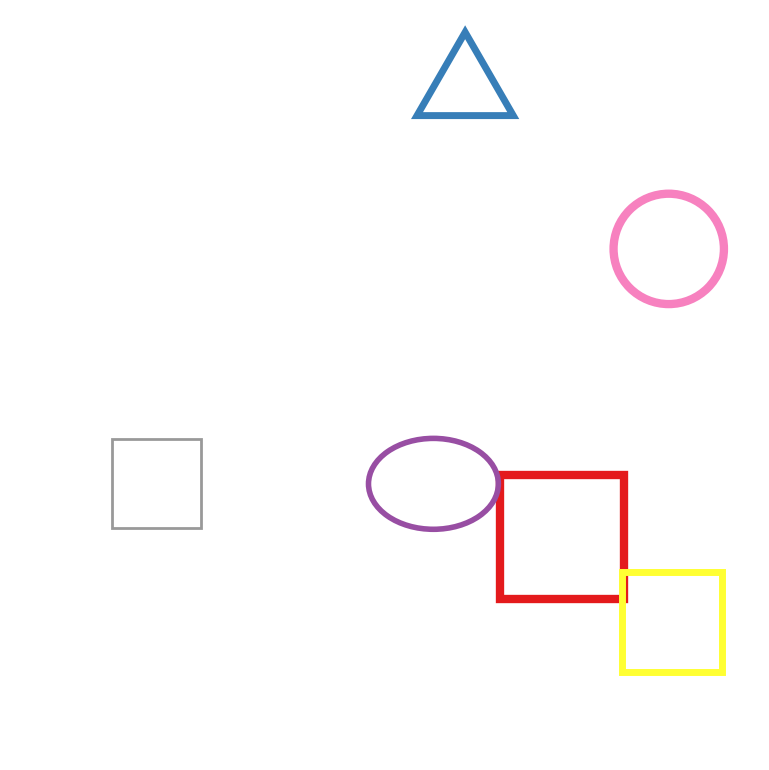[{"shape": "square", "thickness": 3, "radius": 0.4, "center": [0.73, 0.303]}, {"shape": "triangle", "thickness": 2.5, "radius": 0.36, "center": [0.604, 0.886]}, {"shape": "oval", "thickness": 2, "radius": 0.42, "center": [0.563, 0.372]}, {"shape": "square", "thickness": 2.5, "radius": 0.32, "center": [0.873, 0.193]}, {"shape": "circle", "thickness": 3, "radius": 0.36, "center": [0.869, 0.677]}, {"shape": "square", "thickness": 1, "radius": 0.29, "center": [0.203, 0.372]}]